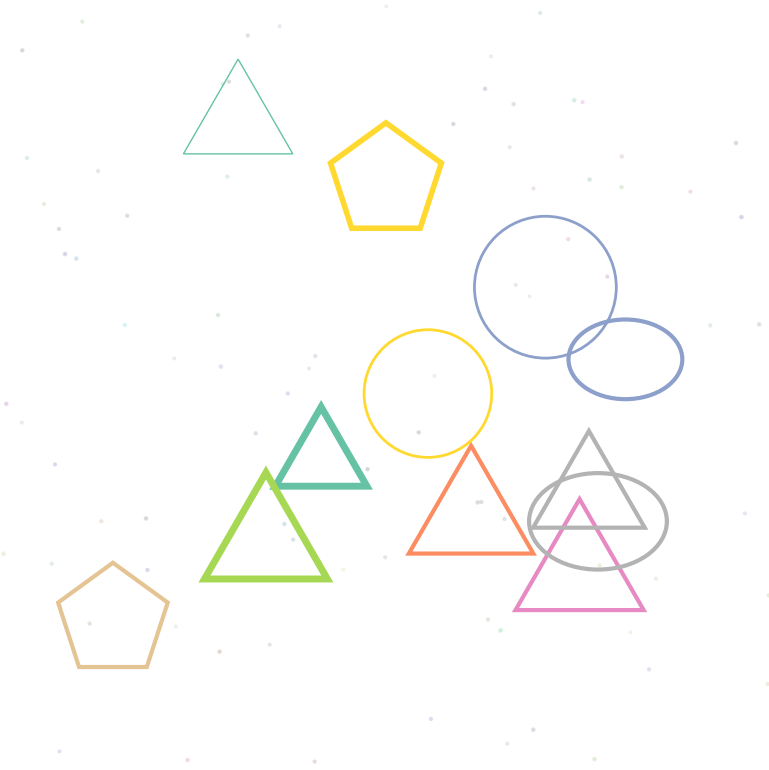[{"shape": "triangle", "thickness": 2.5, "radius": 0.34, "center": [0.417, 0.403]}, {"shape": "triangle", "thickness": 0.5, "radius": 0.41, "center": [0.309, 0.841]}, {"shape": "triangle", "thickness": 1.5, "radius": 0.47, "center": [0.612, 0.328]}, {"shape": "circle", "thickness": 1, "radius": 0.46, "center": [0.708, 0.627]}, {"shape": "oval", "thickness": 1.5, "radius": 0.37, "center": [0.812, 0.533]}, {"shape": "triangle", "thickness": 1.5, "radius": 0.48, "center": [0.753, 0.256]}, {"shape": "triangle", "thickness": 2.5, "radius": 0.46, "center": [0.345, 0.294]}, {"shape": "circle", "thickness": 1, "radius": 0.41, "center": [0.556, 0.489]}, {"shape": "pentagon", "thickness": 2, "radius": 0.38, "center": [0.501, 0.765]}, {"shape": "pentagon", "thickness": 1.5, "radius": 0.37, "center": [0.147, 0.194]}, {"shape": "triangle", "thickness": 1.5, "radius": 0.42, "center": [0.765, 0.357]}, {"shape": "oval", "thickness": 1.5, "radius": 0.45, "center": [0.777, 0.323]}]